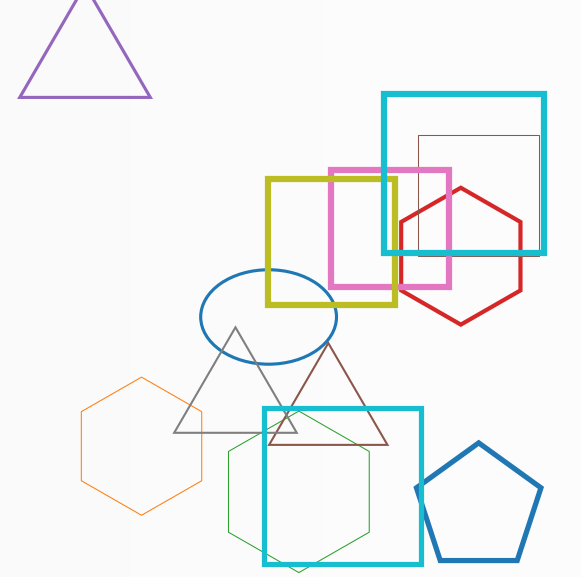[{"shape": "oval", "thickness": 1.5, "radius": 0.58, "center": [0.462, 0.45]}, {"shape": "pentagon", "thickness": 2.5, "radius": 0.56, "center": [0.824, 0.12]}, {"shape": "hexagon", "thickness": 0.5, "radius": 0.6, "center": [0.243, 0.226]}, {"shape": "hexagon", "thickness": 0.5, "radius": 0.7, "center": [0.514, 0.147]}, {"shape": "hexagon", "thickness": 2, "radius": 0.59, "center": [0.793, 0.556]}, {"shape": "triangle", "thickness": 1.5, "radius": 0.65, "center": [0.146, 0.895]}, {"shape": "triangle", "thickness": 1, "radius": 0.59, "center": [0.565, 0.288]}, {"shape": "square", "thickness": 0.5, "radius": 0.52, "center": [0.823, 0.661]}, {"shape": "square", "thickness": 3, "radius": 0.5, "center": [0.671, 0.603]}, {"shape": "triangle", "thickness": 1, "radius": 0.61, "center": [0.405, 0.311]}, {"shape": "square", "thickness": 3, "radius": 0.55, "center": [0.571, 0.58]}, {"shape": "square", "thickness": 3, "radius": 0.69, "center": [0.798, 0.698]}, {"shape": "square", "thickness": 2.5, "radius": 0.68, "center": [0.589, 0.158]}]